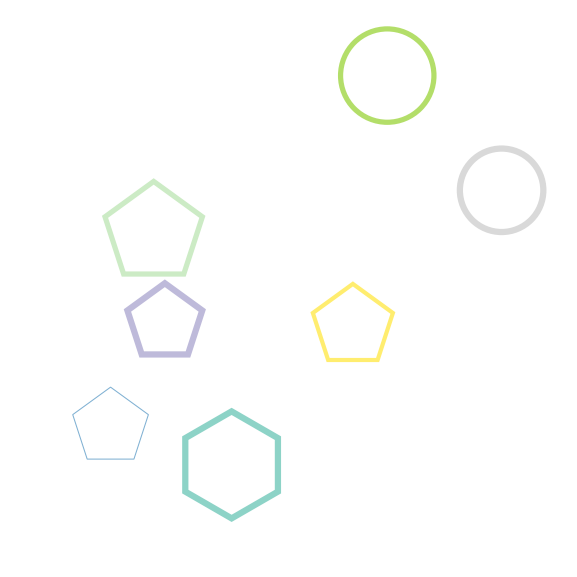[{"shape": "hexagon", "thickness": 3, "radius": 0.46, "center": [0.401, 0.194]}, {"shape": "pentagon", "thickness": 3, "radius": 0.34, "center": [0.285, 0.44]}, {"shape": "pentagon", "thickness": 0.5, "radius": 0.34, "center": [0.191, 0.26]}, {"shape": "circle", "thickness": 2.5, "radius": 0.4, "center": [0.671, 0.868]}, {"shape": "circle", "thickness": 3, "radius": 0.36, "center": [0.869, 0.67]}, {"shape": "pentagon", "thickness": 2.5, "radius": 0.44, "center": [0.266, 0.596]}, {"shape": "pentagon", "thickness": 2, "radius": 0.36, "center": [0.611, 0.435]}]